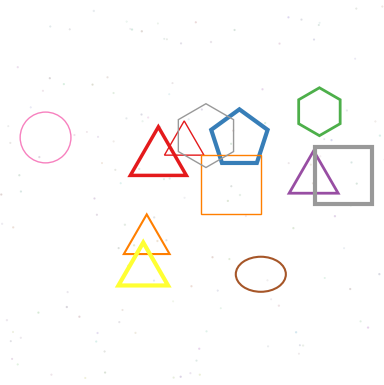[{"shape": "triangle", "thickness": 2.5, "radius": 0.42, "center": [0.411, 0.586]}, {"shape": "triangle", "thickness": 1, "radius": 0.3, "center": [0.478, 0.627]}, {"shape": "pentagon", "thickness": 3, "radius": 0.39, "center": [0.622, 0.639]}, {"shape": "hexagon", "thickness": 2, "radius": 0.31, "center": [0.83, 0.71]}, {"shape": "triangle", "thickness": 2, "radius": 0.37, "center": [0.815, 0.535]}, {"shape": "square", "thickness": 1, "radius": 0.39, "center": [0.6, 0.52]}, {"shape": "triangle", "thickness": 1.5, "radius": 0.34, "center": [0.381, 0.374]}, {"shape": "triangle", "thickness": 3, "radius": 0.37, "center": [0.372, 0.296]}, {"shape": "oval", "thickness": 1.5, "radius": 0.33, "center": [0.677, 0.288]}, {"shape": "circle", "thickness": 1, "radius": 0.33, "center": [0.118, 0.643]}, {"shape": "hexagon", "thickness": 1, "radius": 0.41, "center": [0.535, 0.648]}, {"shape": "square", "thickness": 3, "radius": 0.37, "center": [0.892, 0.544]}]